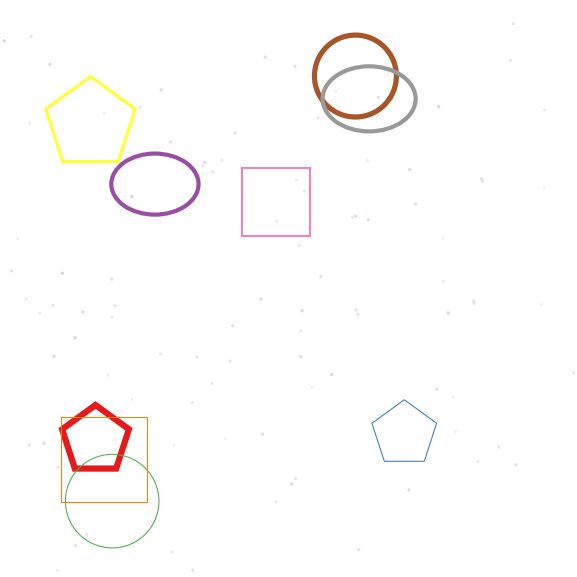[{"shape": "pentagon", "thickness": 3, "radius": 0.3, "center": [0.165, 0.237]}, {"shape": "pentagon", "thickness": 0.5, "radius": 0.29, "center": [0.7, 0.248]}, {"shape": "circle", "thickness": 0.5, "radius": 0.4, "center": [0.194, 0.131]}, {"shape": "oval", "thickness": 2, "radius": 0.38, "center": [0.268, 0.68]}, {"shape": "square", "thickness": 0.5, "radius": 0.37, "center": [0.18, 0.204]}, {"shape": "pentagon", "thickness": 1.5, "radius": 0.41, "center": [0.157, 0.785]}, {"shape": "circle", "thickness": 2.5, "radius": 0.35, "center": [0.615, 0.867]}, {"shape": "square", "thickness": 1, "radius": 0.3, "center": [0.478, 0.65]}, {"shape": "oval", "thickness": 2, "radius": 0.4, "center": [0.639, 0.828]}]